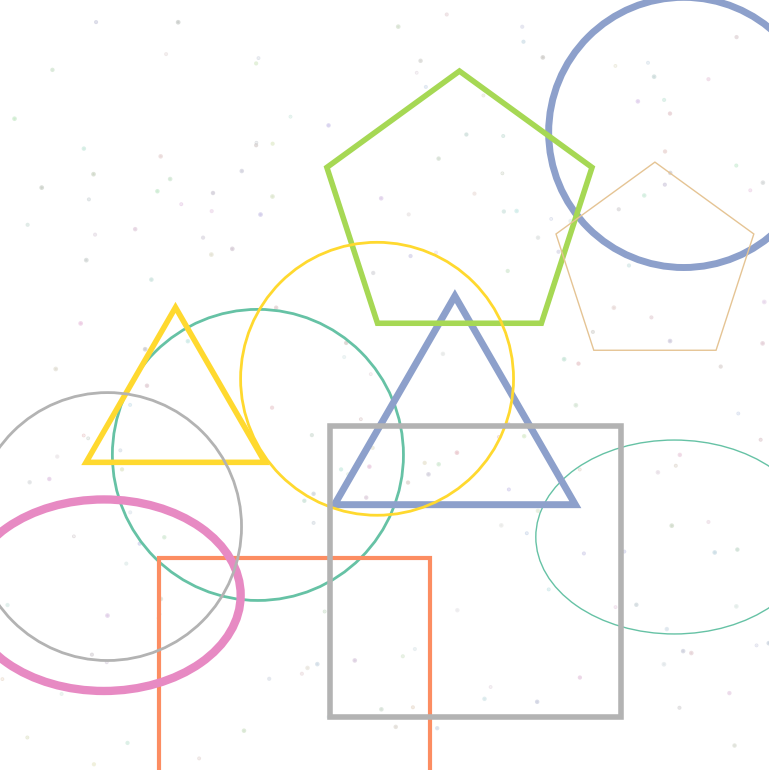[{"shape": "circle", "thickness": 1, "radius": 0.95, "center": [0.335, 0.409]}, {"shape": "oval", "thickness": 0.5, "radius": 0.9, "center": [0.876, 0.303]}, {"shape": "square", "thickness": 1.5, "radius": 0.88, "center": [0.382, 0.101]}, {"shape": "triangle", "thickness": 2.5, "radius": 0.9, "center": [0.591, 0.435]}, {"shape": "circle", "thickness": 2.5, "radius": 0.88, "center": [0.888, 0.828]}, {"shape": "oval", "thickness": 3, "radius": 0.89, "center": [0.135, 0.227]}, {"shape": "pentagon", "thickness": 2, "radius": 0.91, "center": [0.597, 0.727]}, {"shape": "triangle", "thickness": 2, "radius": 0.67, "center": [0.228, 0.467]}, {"shape": "circle", "thickness": 1, "radius": 0.89, "center": [0.49, 0.508]}, {"shape": "pentagon", "thickness": 0.5, "radius": 0.68, "center": [0.851, 0.654]}, {"shape": "circle", "thickness": 1, "radius": 0.87, "center": [0.14, 0.316]}, {"shape": "square", "thickness": 2, "radius": 0.95, "center": [0.617, 0.258]}]